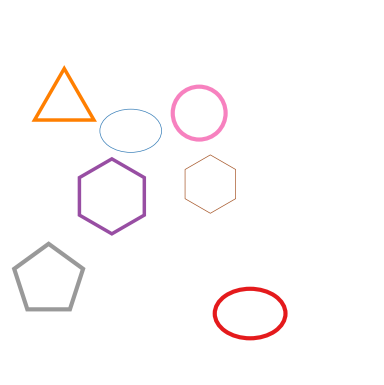[{"shape": "oval", "thickness": 3, "radius": 0.46, "center": [0.65, 0.186]}, {"shape": "oval", "thickness": 0.5, "radius": 0.4, "center": [0.34, 0.66]}, {"shape": "hexagon", "thickness": 2.5, "radius": 0.49, "center": [0.291, 0.49]}, {"shape": "triangle", "thickness": 2.5, "radius": 0.45, "center": [0.167, 0.733]}, {"shape": "hexagon", "thickness": 0.5, "radius": 0.38, "center": [0.546, 0.522]}, {"shape": "circle", "thickness": 3, "radius": 0.34, "center": [0.517, 0.706]}, {"shape": "pentagon", "thickness": 3, "radius": 0.47, "center": [0.126, 0.273]}]